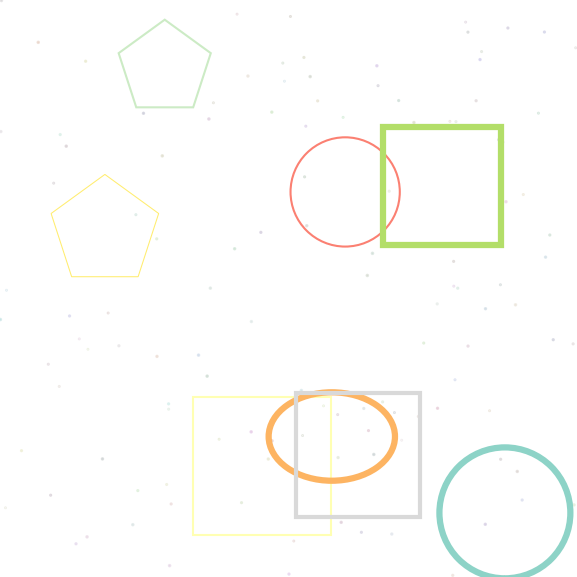[{"shape": "circle", "thickness": 3, "radius": 0.57, "center": [0.874, 0.111]}, {"shape": "square", "thickness": 1, "radius": 0.6, "center": [0.454, 0.193]}, {"shape": "circle", "thickness": 1, "radius": 0.47, "center": [0.598, 0.667]}, {"shape": "oval", "thickness": 3, "radius": 0.55, "center": [0.575, 0.243]}, {"shape": "square", "thickness": 3, "radius": 0.51, "center": [0.765, 0.677]}, {"shape": "square", "thickness": 2, "radius": 0.54, "center": [0.62, 0.212]}, {"shape": "pentagon", "thickness": 1, "radius": 0.42, "center": [0.285, 0.881]}, {"shape": "pentagon", "thickness": 0.5, "radius": 0.49, "center": [0.182, 0.599]}]